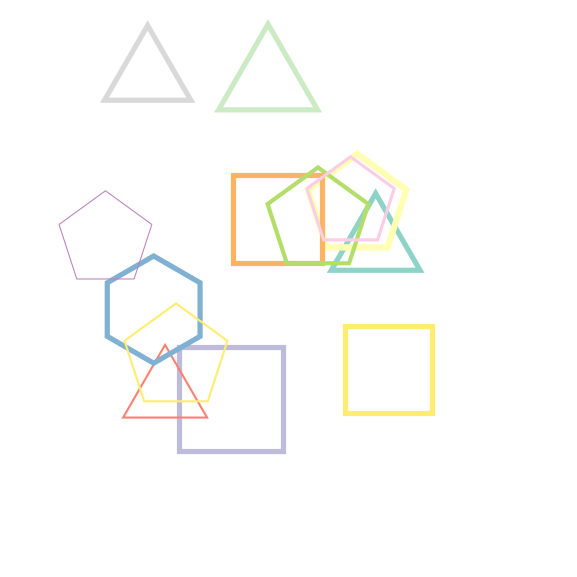[{"shape": "triangle", "thickness": 2.5, "radius": 0.44, "center": [0.65, 0.575]}, {"shape": "pentagon", "thickness": 3, "radius": 0.45, "center": [0.619, 0.643]}, {"shape": "square", "thickness": 2.5, "radius": 0.45, "center": [0.4, 0.307]}, {"shape": "triangle", "thickness": 1, "radius": 0.42, "center": [0.286, 0.318]}, {"shape": "hexagon", "thickness": 2.5, "radius": 0.46, "center": [0.266, 0.463]}, {"shape": "square", "thickness": 2.5, "radius": 0.38, "center": [0.481, 0.62]}, {"shape": "pentagon", "thickness": 2, "radius": 0.46, "center": [0.551, 0.617]}, {"shape": "pentagon", "thickness": 1.5, "radius": 0.4, "center": [0.607, 0.648]}, {"shape": "triangle", "thickness": 2.5, "radius": 0.43, "center": [0.256, 0.869]}, {"shape": "pentagon", "thickness": 0.5, "radius": 0.42, "center": [0.183, 0.584]}, {"shape": "triangle", "thickness": 2.5, "radius": 0.49, "center": [0.464, 0.858]}, {"shape": "square", "thickness": 2.5, "radius": 0.38, "center": [0.673, 0.359]}, {"shape": "pentagon", "thickness": 1, "radius": 0.47, "center": [0.305, 0.38]}]